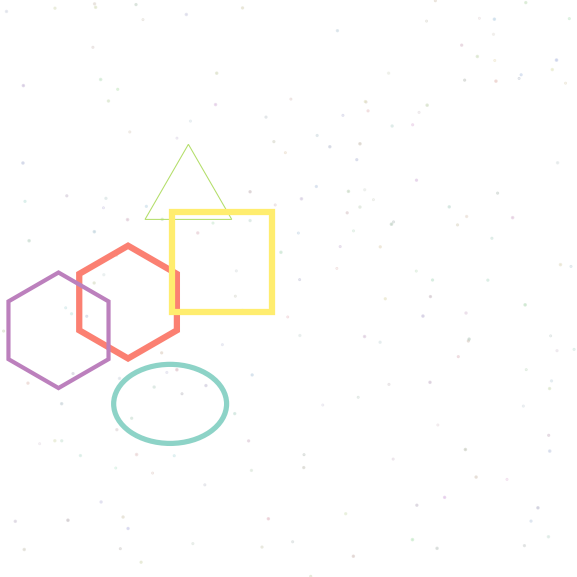[{"shape": "oval", "thickness": 2.5, "radius": 0.49, "center": [0.295, 0.3]}, {"shape": "hexagon", "thickness": 3, "radius": 0.49, "center": [0.222, 0.476]}, {"shape": "triangle", "thickness": 0.5, "radius": 0.43, "center": [0.326, 0.663]}, {"shape": "hexagon", "thickness": 2, "radius": 0.5, "center": [0.101, 0.427]}, {"shape": "square", "thickness": 3, "radius": 0.43, "center": [0.385, 0.545]}]